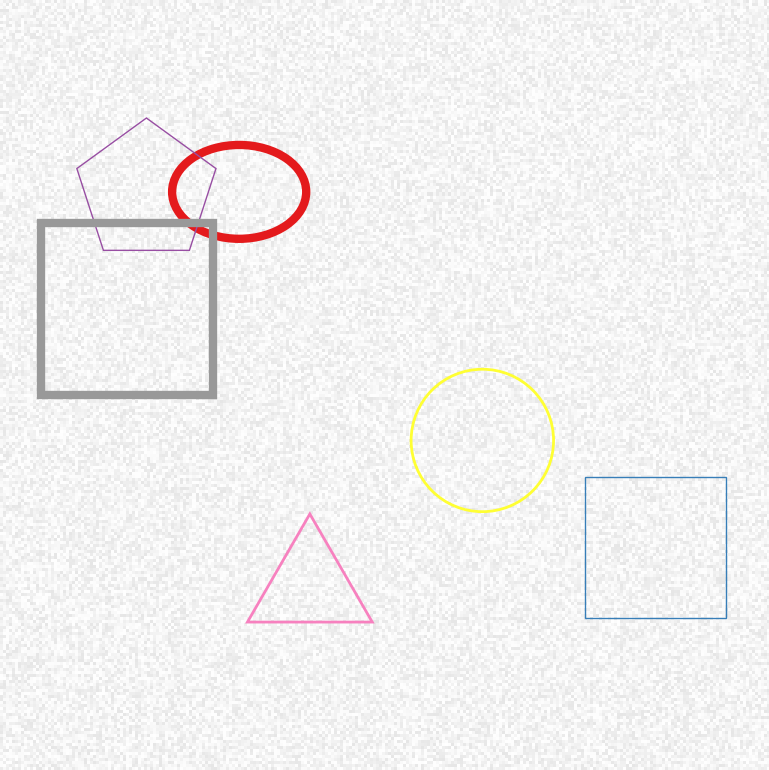[{"shape": "oval", "thickness": 3, "radius": 0.44, "center": [0.311, 0.751]}, {"shape": "square", "thickness": 0.5, "radius": 0.46, "center": [0.851, 0.288]}, {"shape": "pentagon", "thickness": 0.5, "radius": 0.47, "center": [0.19, 0.752]}, {"shape": "circle", "thickness": 1, "radius": 0.46, "center": [0.626, 0.428]}, {"shape": "triangle", "thickness": 1, "radius": 0.47, "center": [0.402, 0.239]}, {"shape": "square", "thickness": 3, "radius": 0.56, "center": [0.164, 0.599]}]